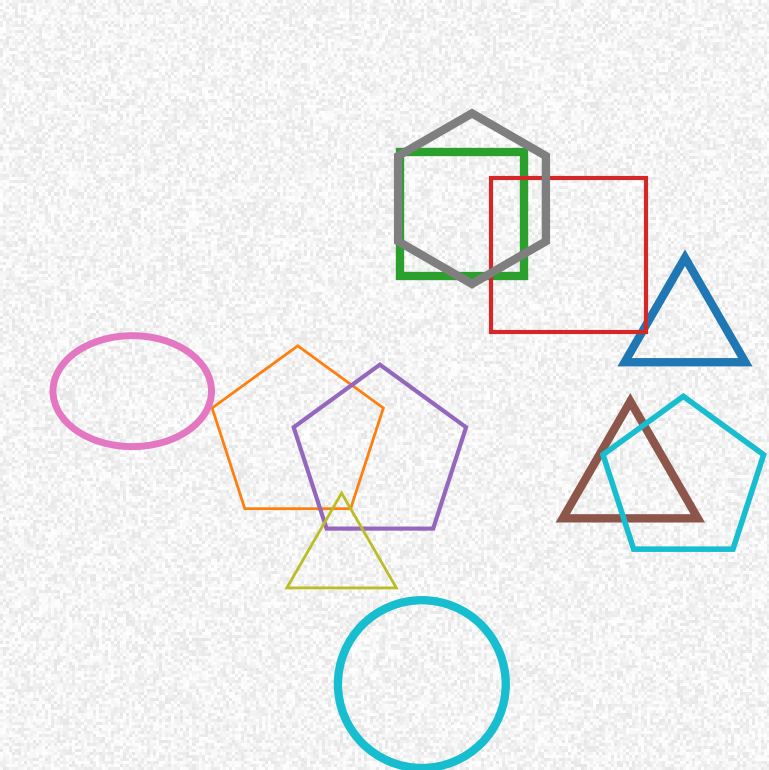[{"shape": "triangle", "thickness": 3, "radius": 0.45, "center": [0.89, 0.575]}, {"shape": "pentagon", "thickness": 1, "radius": 0.58, "center": [0.387, 0.434]}, {"shape": "square", "thickness": 3, "radius": 0.4, "center": [0.601, 0.722]}, {"shape": "square", "thickness": 1.5, "radius": 0.5, "center": [0.738, 0.669]}, {"shape": "pentagon", "thickness": 1.5, "radius": 0.59, "center": [0.493, 0.409]}, {"shape": "triangle", "thickness": 3, "radius": 0.51, "center": [0.819, 0.377]}, {"shape": "oval", "thickness": 2.5, "radius": 0.51, "center": [0.172, 0.492]}, {"shape": "hexagon", "thickness": 3, "radius": 0.55, "center": [0.613, 0.742]}, {"shape": "triangle", "thickness": 1, "radius": 0.41, "center": [0.444, 0.278]}, {"shape": "circle", "thickness": 3, "radius": 0.54, "center": [0.548, 0.112]}, {"shape": "pentagon", "thickness": 2, "radius": 0.55, "center": [0.887, 0.376]}]